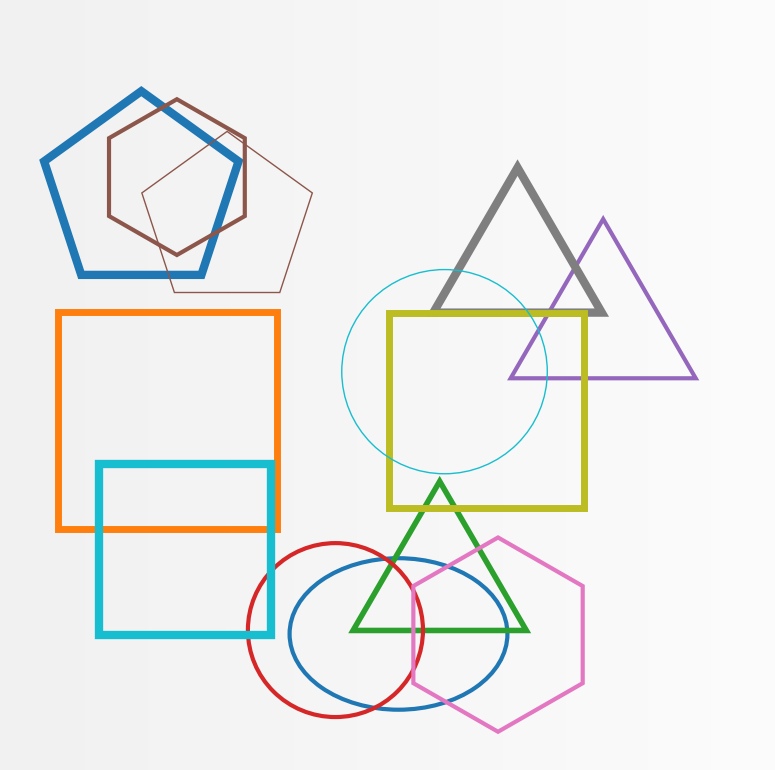[{"shape": "pentagon", "thickness": 3, "radius": 0.66, "center": [0.182, 0.75]}, {"shape": "oval", "thickness": 1.5, "radius": 0.7, "center": [0.514, 0.177]}, {"shape": "square", "thickness": 2.5, "radius": 0.71, "center": [0.216, 0.454]}, {"shape": "triangle", "thickness": 2, "radius": 0.65, "center": [0.567, 0.246]}, {"shape": "circle", "thickness": 1.5, "radius": 0.56, "center": [0.433, 0.182]}, {"shape": "triangle", "thickness": 1.5, "radius": 0.69, "center": [0.778, 0.578]}, {"shape": "pentagon", "thickness": 0.5, "radius": 0.58, "center": [0.293, 0.714]}, {"shape": "hexagon", "thickness": 1.5, "radius": 0.51, "center": [0.228, 0.77]}, {"shape": "hexagon", "thickness": 1.5, "radius": 0.63, "center": [0.643, 0.176]}, {"shape": "triangle", "thickness": 3, "radius": 0.63, "center": [0.668, 0.657]}, {"shape": "square", "thickness": 2.5, "radius": 0.63, "center": [0.628, 0.467]}, {"shape": "square", "thickness": 3, "radius": 0.56, "center": [0.239, 0.287]}, {"shape": "circle", "thickness": 0.5, "radius": 0.66, "center": [0.574, 0.517]}]